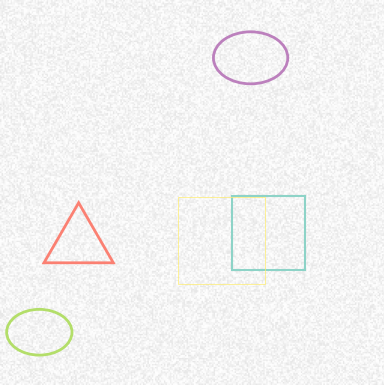[{"shape": "square", "thickness": 1.5, "radius": 0.48, "center": [0.697, 0.395]}, {"shape": "triangle", "thickness": 2, "radius": 0.52, "center": [0.204, 0.369]}, {"shape": "oval", "thickness": 2, "radius": 0.42, "center": [0.102, 0.137]}, {"shape": "oval", "thickness": 2, "radius": 0.48, "center": [0.651, 0.85]}, {"shape": "square", "thickness": 0.5, "radius": 0.57, "center": [0.575, 0.375]}]